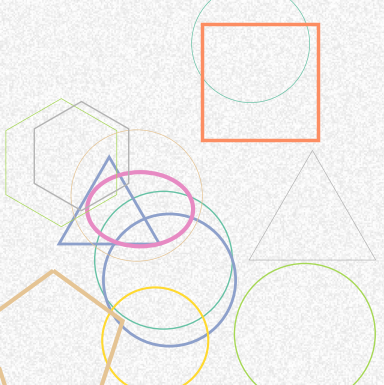[{"shape": "circle", "thickness": 0.5, "radius": 0.77, "center": [0.651, 0.887]}, {"shape": "circle", "thickness": 1, "radius": 0.89, "center": [0.425, 0.324]}, {"shape": "square", "thickness": 2.5, "radius": 0.76, "center": [0.675, 0.788]}, {"shape": "triangle", "thickness": 2, "radius": 0.75, "center": [0.284, 0.442]}, {"shape": "circle", "thickness": 2, "radius": 0.86, "center": [0.44, 0.273]}, {"shape": "oval", "thickness": 3, "radius": 0.69, "center": [0.364, 0.457]}, {"shape": "circle", "thickness": 1, "radius": 0.91, "center": [0.792, 0.133]}, {"shape": "hexagon", "thickness": 0.5, "radius": 0.83, "center": [0.159, 0.578]}, {"shape": "circle", "thickness": 1.5, "radius": 0.69, "center": [0.403, 0.116]}, {"shape": "circle", "thickness": 0.5, "radius": 0.85, "center": [0.355, 0.492]}, {"shape": "pentagon", "thickness": 3, "radius": 0.95, "center": [0.138, 0.108]}, {"shape": "triangle", "thickness": 0.5, "radius": 0.95, "center": [0.812, 0.419]}, {"shape": "hexagon", "thickness": 1, "radius": 0.71, "center": [0.212, 0.595]}]